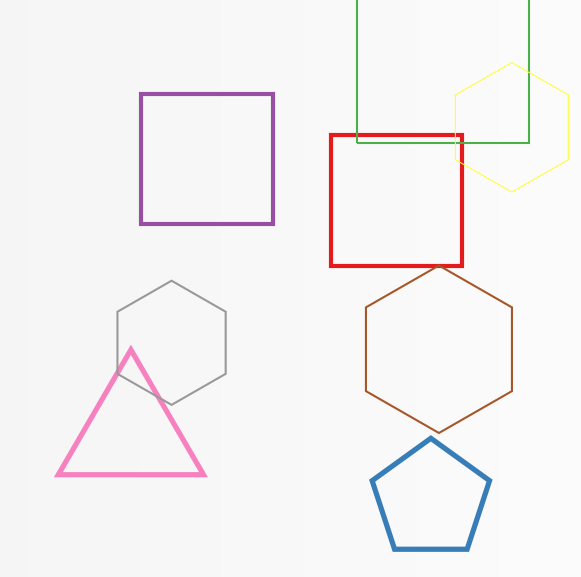[{"shape": "square", "thickness": 2, "radius": 0.57, "center": [0.682, 0.652]}, {"shape": "pentagon", "thickness": 2.5, "radius": 0.53, "center": [0.741, 0.134]}, {"shape": "square", "thickness": 1, "radius": 0.74, "center": [0.762, 0.899]}, {"shape": "square", "thickness": 2, "radius": 0.56, "center": [0.356, 0.724]}, {"shape": "hexagon", "thickness": 0.5, "radius": 0.56, "center": [0.881, 0.779]}, {"shape": "hexagon", "thickness": 1, "radius": 0.73, "center": [0.755, 0.394]}, {"shape": "triangle", "thickness": 2.5, "radius": 0.72, "center": [0.225, 0.249]}, {"shape": "hexagon", "thickness": 1, "radius": 0.54, "center": [0.295, 0.406]}]